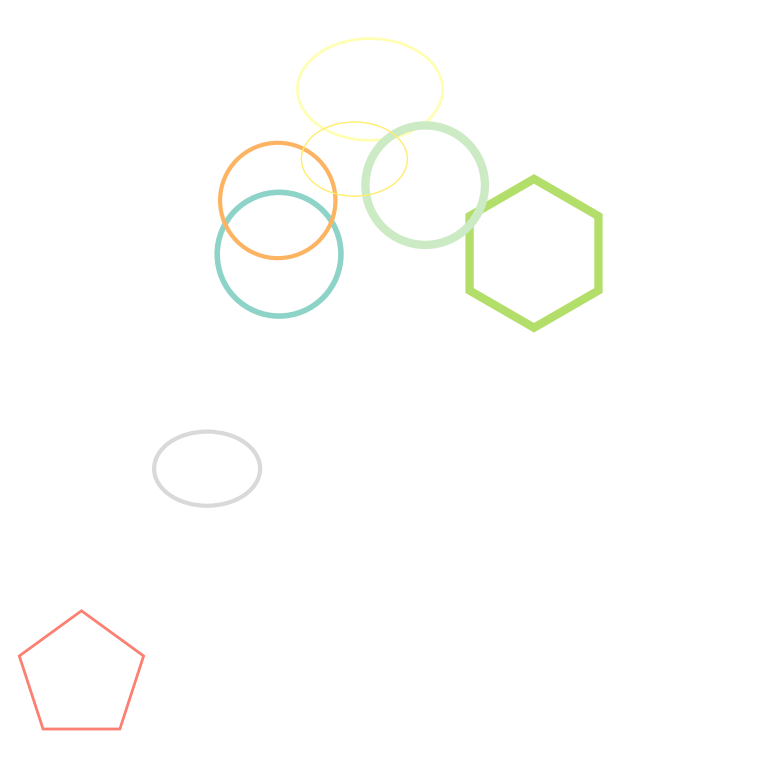[{"shape": "circle", "thickness": 2, "radius": 0.4, "center": [0.362, 0.67]}, {"shape": "oval", "thickness": 1, "radius": 0.47, "center": [0.481, 0.884]}, {"shape": "pentagon", "thickness": 1, "radius": 0.42, "center": [0.106, 0.122]}, {"shape": "circle", "thickness": 1.5, "radius": 0.37, "center": [0.361, 0.74]}, {"shape": "hexagon", "thickness": 3, "radius": 0.48, "center": [0.694, 0.671]}, {"shape": "oval", "thickness": 1.5, "radius": 0.34, "center": [0.269, 0.391]}, {"shape": "circle", "thickness": 3, "radius": 0.39, "center": [0.552, 0.76]}, {"shape": "oval", "thickness": 0.5, "radius": 0.34, "center": [0.46, 0.793]}]